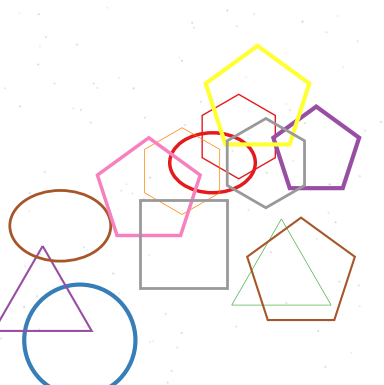[{"shape": "hexagon", "thickness": 1, "radius": 0.55, "center": [0.62, 0.645]}, {"shape": "oval", "thickness": 2.5, "radius": 0.56, "center": [0.552, 0.577]}, {"shape": "circle", "thickness": 3, "radius": 0.72, "center": [0.207, 0.116]}, {"shape": "triangle", "thickness": 0.5, "radius": 0.75, "center": [0.731, 0.282]}, {"shape": "pentagon", "thickness": 3, "radius": 0.59, "center": [0.821, 0.606]}, {"shape": "triangle", "thickness": 1.5, "radius": 0.74, "center": [0.111, 0.214]}, {"shape": "hexagon", "thickness": 0.5, "radius": 0.56, "center": [0.473, 0.556]}, {"shape": "pentagon", "thickness": 3, "radius": 0.71, "center": [0.669, 0.739]}, {"shape": "pentagon", "thickness": 1.5, "radius": 0.74, "center": [0.782, 0.288]}, {"shape": "oval", "thickness": 2, "radius": 0.66, "center": [0.157, 0.414]}, {"shape": "pentagon", "thickness": 2.5, "radius": 0.7, "center": [0.387, 0.502]}, {"shape": "square", "thickness": 2, "radius": 0.57, "center": [0.476, 0.366]}, {"shape": "hexagon", "thickness": 2, "radius": 0.58, "center": [0.691, 0.576]}]